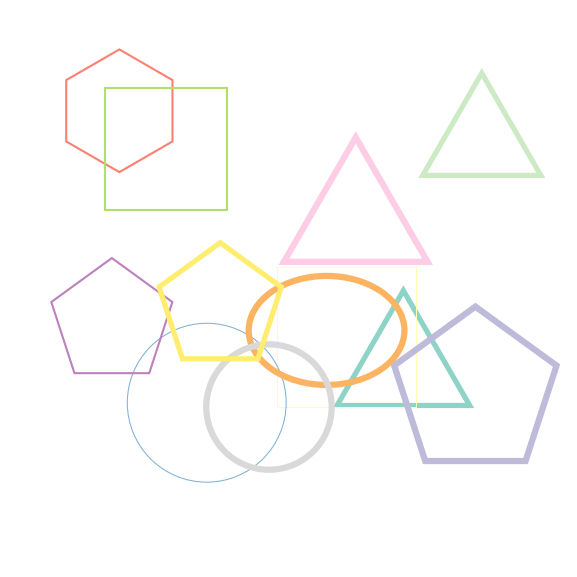[{"shape": "triangle", "thickness": 2.5, "radius": 0.66, "center": [0.699, 0.363]}, {"shape": "square", "thickness": 0.5, "radius": 0.6, "center": [0.6, 0.415]}, {"shape": "pentagon", "thickness": 3, "radius": 0.74, "center": [0.823, 0.32]}, {"shape": "hexagon", "thickness": 1, "radius": 0.53, "center": [0.207, 0.807]}, {"shape": "circle", "thickness": 0.5, "radius": 0.69, "center": [0.358, 0.302]}, {"shape": "oval", "thickness": 3, "radius": 0.67, "center": [0.565, 0.427]}, {"shape": "square", "thickness": 1, "radius": 0.53, "center": [0.287, 0.741]}, {"shape": "triangle", "thickness": 3, "radius": 0.72, "center": [0.616, 0.618]}, {"shape": "circle", "thickness": 3, "radius": 0.54, "center": [0.466, 0.294]}, {"shape": "pentagon", "thickness": 1, "radius": 0.55, "center": [0.194, 0.442]}, {"shape": "triangle", "thickness": 2.5, "radius": 0.59, "center": [0.834, 0.754]}, {"shape": "pentagon", "thickness": 2.5, "radius": 0.56, "center": [0.381, 0.468]}]